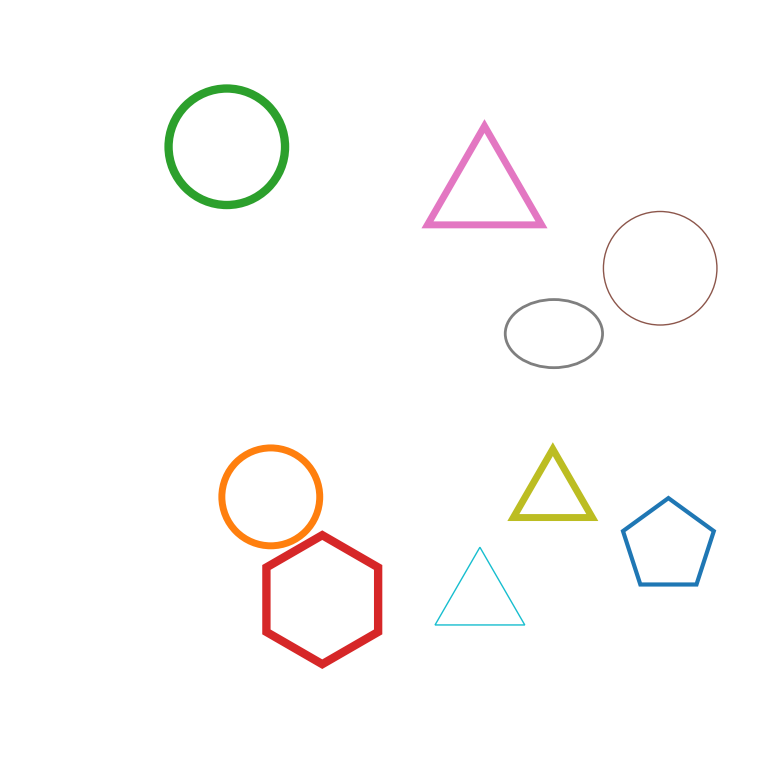[{"shape": "pentagon", "thickness": 1.5, "radius": 0.31, "center": [0.868, 0.291]}, {"shape": "circle", "thickness": 2.5, "radius": 0.32, "center": [0.352, 0.355]}, {"shape": "circle", "thickness": 3, "radius": 0.38, "center": [0.295, 0.809]}, {"shape": "hexagon", "thickness": 3, "radius": 0.42, "center": [0.419, 0.221]}, {"shape": "circle", "thickness": 0.5, "radius": 0.37, "center": [0.857, 0.652]}, {"shape": "triangle", "thickness": 2.5, "radius": 0.43, "center": [0.629, 0.751]}, {"shape": "oval", "thickness": 1, "radius": 0.32, "center": [0.719, 0.567]}, {"shape": "triangle", "thickness": 2.5, "radius": 0.3, "center": [0.718, 0.357]}, {"shape": "triangle", "thickness": 0.5, "radius": 0.34, "center": [0.623, 0.222]}]